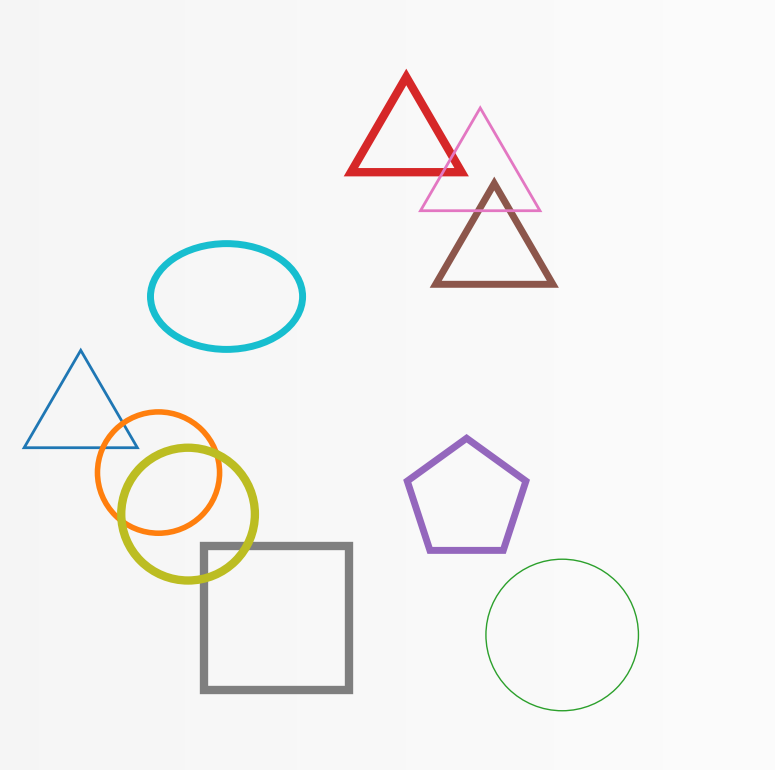[{"shape": "triangle", "thickness": 1, "radius": 0.42, "center": [0.104, 0.461]}, {"shape": "circle", "thickness": 2, "radius": 0.39, "center": [0.205, 0.386]}, {"shape": "circle", "thickness": 0.5, "radius": 0.49, "center": [0.725, 0.175]}, {"shape": "triangle", "thickness": 3, "radius": 0.41, "center": [0.524, 0.818]}, {"shape": "pentagon", "thickness": 2.5, "radius": 0.4, "center": [0.602, 0.35]}, {"shape": "triangle", "thickness": 2.5, "radius": 0.44, "center": [0.638, 0.674]}, {"shape": "triangle", "thickness": 1, "radius": 0.44, "center": [0.62, 0.771]}, {"shape": "square", "thickness": 3, "radius": 0.47, "center": [0.357, 0.198]}, {"shape": "circle", "thickness": 3, "radius": 0.43, "center": [0.243, 0.332]}, {"shape": "oval", "thickness": 2.5, "radius": 0.49, "center": [0.292, 0.615]}]